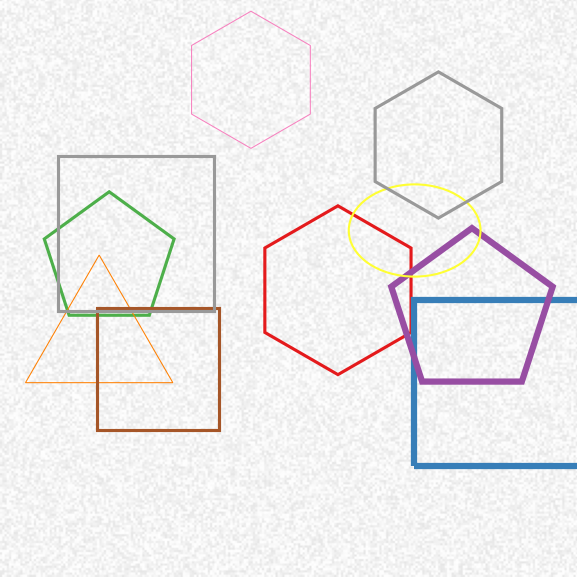[{"shape": "hexagon", "thickness": 1.5, "radius": 0.73, "center": [0.585, 0.497]}, {"shape": "square", "thickness": 3, "radius": 0.72, "center": [0.86, 0.336]}, {"shape": "pentagon", "thickness": 1.5, "radius": 0.59, "center": [0.189, 0.549]}, {"shape": "pentagon", "thickness": 3, "radius": 0.73, "center": [0.817, 0.457]}, {"shape": "triangle", "thickness": 0.5, "radius": 0.74, "center": [0.172, 0.41]}, {"shape": "oval", "thickness": 1, "radius": 0.57, "center": [0.718, 0.6]}, {"shape": "square", "thickness": 1.5, "radius": 0.53, "center": [0.274, 0.36]}, {"shape": "hexagon", "thickness": 0.5, "radius": 0.59, "center": [0.435, 0.861]}, {"shape": "square", "thickness": 1.5, "radius": 0.67, "center": [0.235, 0.594]}, {"shape": "hexagon", "thickness": 1.5, "radius": 0.63, "center": [0.759, 0.748]}]